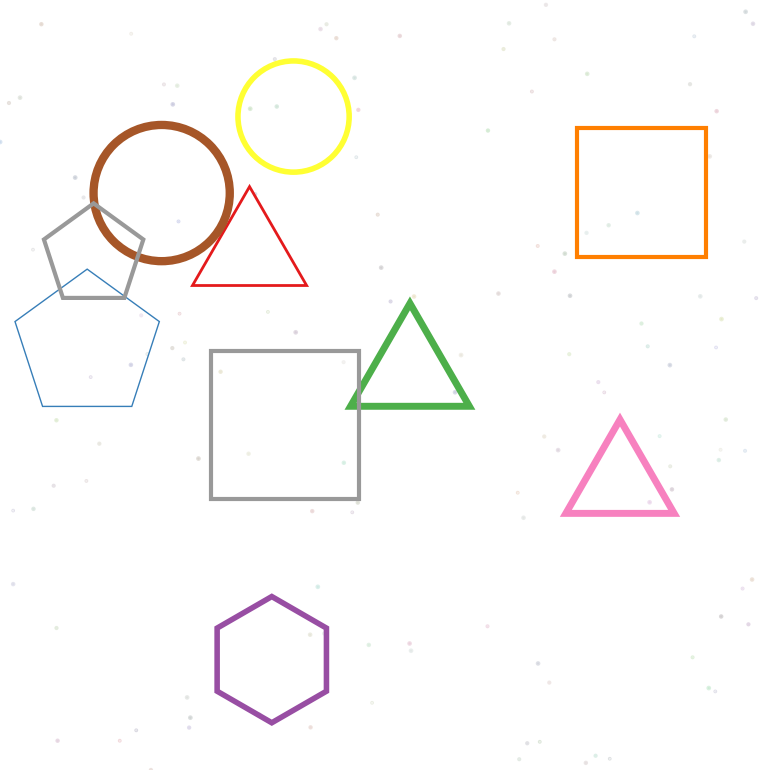[{"shape": "triangle", "thickness": 1, "radius": 0.43, "center": [0.324, 0.672]}, {"shape": "pentagon", "thickness": 0.5, "radius": 0.49, "center": [0.113, 0.552]}, {"shape": "triangle", "thickness": 2.5, "radius": 0.45, "center": [0.532, 0.517]}, {"shape": "hexagon", "thickness": 2, "radius": 0.41, "center": [0.353, 0.143]}, {"shape": "square", "thickness": 1.5, "radius": 0.42, "center": [0.834, 0.75]}, {"shape": "circle", "thickness": 2, "radius": 0.36, "center": [0.381, 0.849]}, {"shape": "circle", "thickness": 3, "radius": 0.44, "center": [0.21, 0.749]}, {"shape": "triangle", "thickness": 2.5, "radius": 0.41, "center": [0.805, 0.374]}, {"shape": "square", "thickness": 1.5, "radius": 0.48, "center": [0.37, 0.448]}, {"shape": "pentagon", "thickness": 1.5, "radius": 0.34, "center": [0.122, 0.668]}]